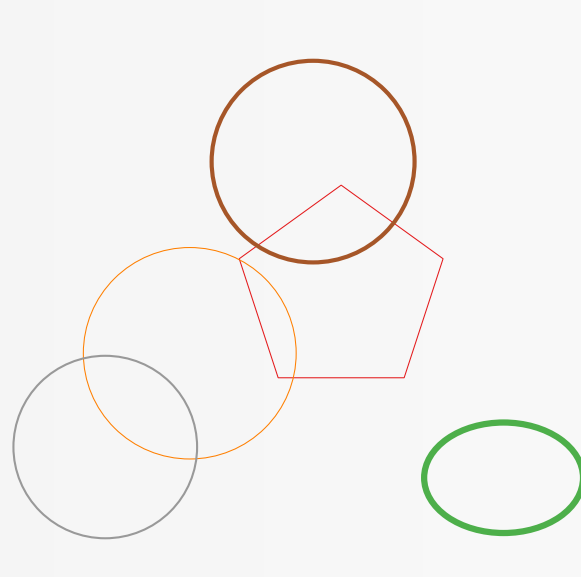[{"shape": "pentagon", "thickness": 0.5, "radius": 0.92, "center": [0.587, 0.494]}, {"shape": "oval", "thickness": 3, "radius": 0.68, "center": [0.866, 0.172]}, {"shape": "circle", "thickness": 0.5, "radius": 0.92, "center": [0.326, 0.387]}, {"shape": "circle", "thickness": 2, "radius": 0.87, "center": [0.539, 0.719]}, {"shape": "circle", "thickness": 1, "radius": 0.79, "center": [0.181, 0.225]}]